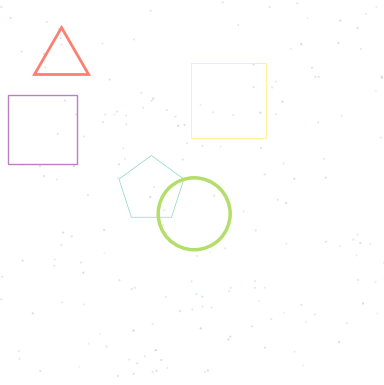[{"shape": "pentagon", "thickness": 0.5, "radius": 0.44, "center": [0.393, 0.507]}, {"shape": "triangle", "thickness": 2, "radius": 0.41, "center": [0.16, 0.847]}, {"shape": "circle", "thickness": 2.5, "radius": 0.47, "center": [0.504, 0.445]}, {"shape": "square", "thickness": 1, "radius": 0.45, "center": [0.11, 0.664]}, {"shape": "square", "thickness": 0.5, "radius": 0.49, "center": [0.593, 0.738]}]